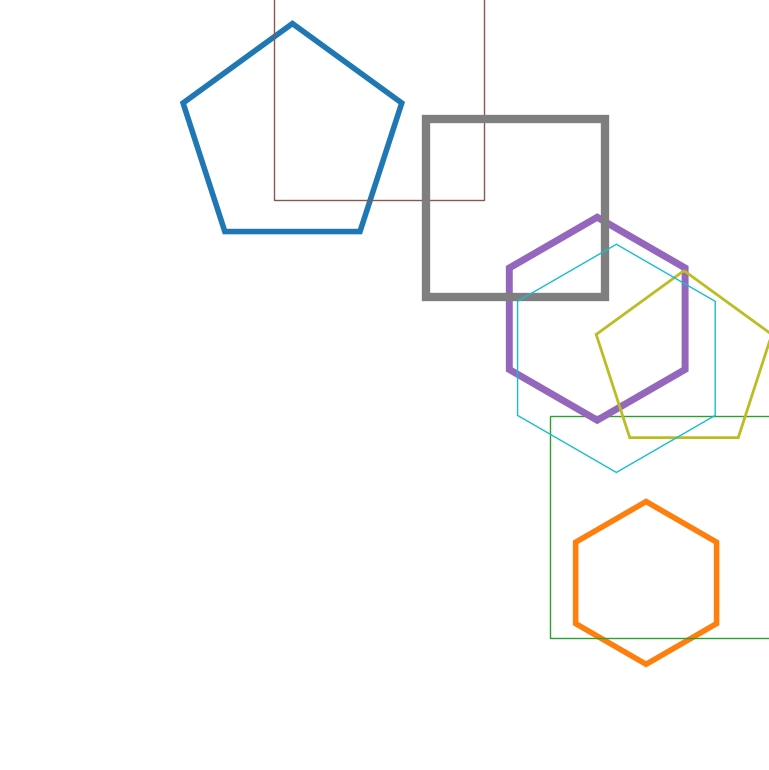[{"shape": "pentagon", "thickness": 2, "radius": 0.75, "center": [0.38, 0.82]}, {"shape": "hexagon", "thickness": 2, "radius": 0.53, "center": [0.839, 0.243]}, {"shape": "square", "thickness": 0.5, "radius": 0.72, "center": [0.859, 0.315]}, {"shape": "hexagon", "thickness": 2.5, "radius": 0.66, "center": [0.776, 0.586]}, {"shape": "square", "thickness": 0.5, "radius": 0.68, "center": [0.492, 0.877]}, {"shape": "square", "thickness": 3, "radius": 0.58, "center": [0.67, 0.73]}, {"shape": "pentagon", "thickness": 1, "radius": 0.6, "center": [0.888, 0.529]}, {"shape": "hexagon", "thickness": 0.5, "radius": 0.74, "center": [0.8, 0.535]}]